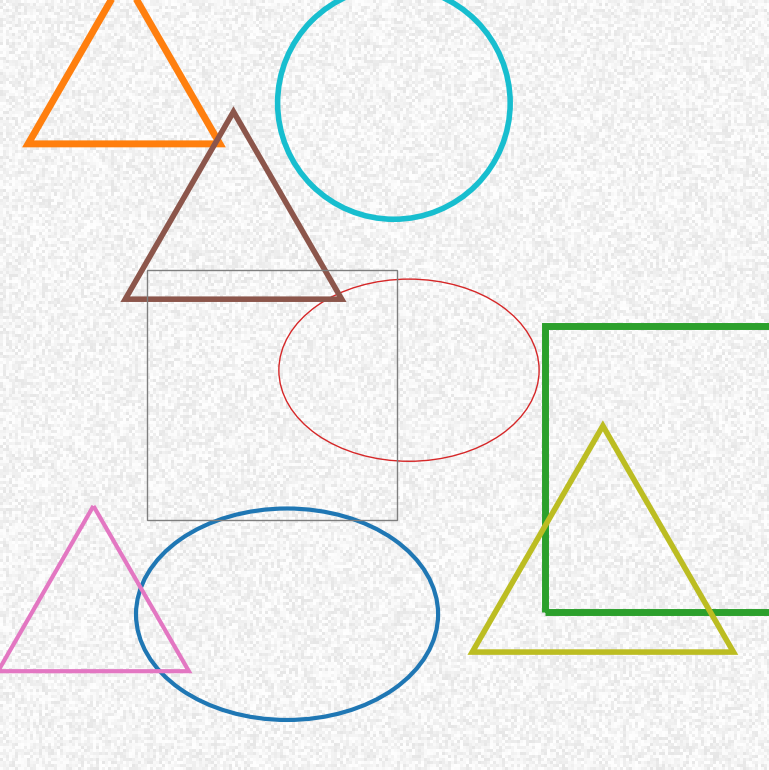[{"shape": "oval", "thickness": 1.5, "radius": 0.98, "center": [0.373, 0.202]}, {"shape": "triangle", "thickness": 2.5, "radius": 0.72, "center": [0.161, 0.885]}, {"shape": "square", "thickness": 2.5, "radius": 0.93, "center": [0.894, 0.391]}, {"shape": "oval", "thickness": 0.5, "radius": 0.84, "center": [0.531, 0.519]}, {"shape": "triangle", "thickness": 2, "radius": 0.81, "center": [0.303, 0.693]}, {"shape": "triangle", "thickness": 1.5, "radius": 0.72, "center": [0.121, 0.2]}, {"shape": "square", "thickness": 0.5, "radius": 0.81, "center": [0.353, 0.486]}, {"shape": "triangle", "thickness": 2, "radius": 0.98, "center": [0.783, 0.251]}, {"shape": "circle", "thickness": 2, "radius": 0.76, "center": [0.512, 0.866]}]